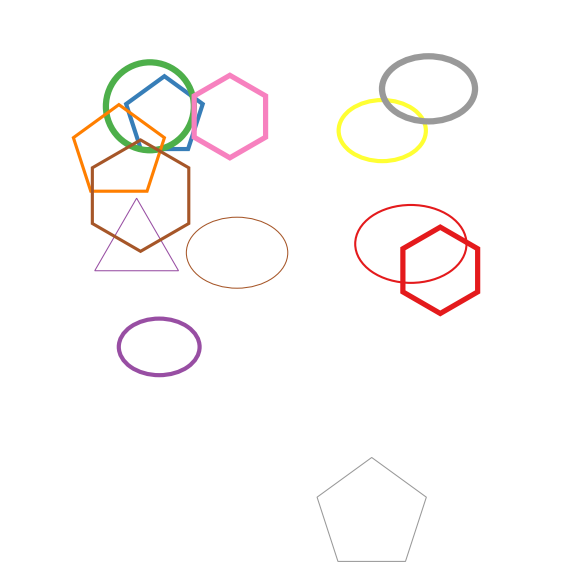[{"shape": "oval", "thickness": 1, "radius": 0.48, "center": [0.711, 0.577]}, {"shape": "hexagon", "thickness": 2.5, "radius": 0.37, "center": [0.762, 0.531]}, {"shape": "pentagon", "thickness": 2, "radius": 0.35, "center": [0.285, 0.797]}, {"shape": "circle", "thickness": 3, "radius": 0.38, "center": [0.26, 0.815]}, {"shape": "triangle", "thickness": 0.5, "radius": 0.42, "center": [0.237, 0.572]}, {"shape": "oval", "thickness": 2, "radius": 0.35, "center": [0.276, 0.398]}, {"shape": "pentagon", "thickness": 1.5, "radius": 0.41, "center": [0.206, 0.735]}, {"shape": "oval", "thickness": 2, "radius": 0.38, "center": [0.662, 0.773]}, {"shape": "oval", "thickness": 0.5, "radius": 0.44, "center": [0.41, 0.562]}, {"shape": "hexagon", "thickness": 1.5, "radius": 0.48, "center": [0.243, 0.66]}, {"shape": "hexagon", "thickness": 2.5, "radius": 0.36, "center": [0.398, 0.797]}, {"shape": "oval", "thickness": 3, "radius": 0.4, "center": [0.742, 0.845]}, {"shape": "pentagon", "thickness": 0.5, "radius": 0.5, "center": [0.644, 0.107]}]